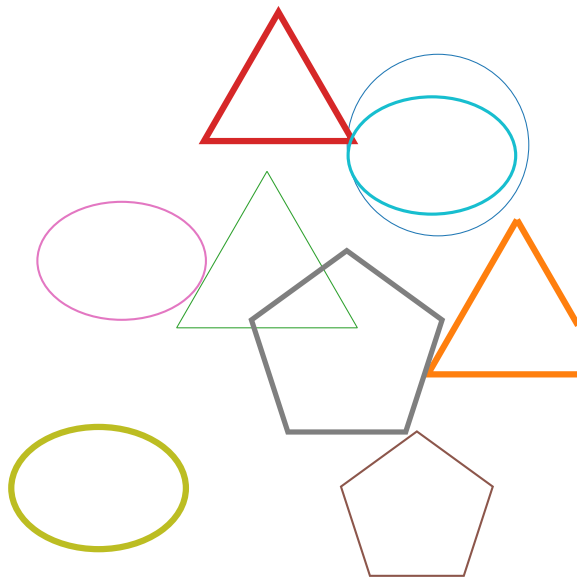[{"shape": "circle", "thickness": 0.5, "radius": 0.79, "center": [0.758, 0.748]}, {"shape": "triangle", "thickness": 3, "radius": 0.89, "center": [0.895, 0.44]}, {"shape": "triangle", "thickness": 0.5, "radius": 0.9, "center": [0.462, 0.522]}, {"shape": "triangle", "thickness": 3, "radius": 0.74, "center": [0.482, 0.829]}, {"shape": "pentagon", "thickness": 1, "radius": 0.69, "center": [0.722, 0.114]}, {"shape": "oval", "thickness": 1, "radius": 0.73, "center": [0.211, 0.548]}, {"shape": "pentagon", "thickness": 2.5, "radius": 0.87, "center": [0.6, 0.392]}, {"shape": "oval", "thickness": 3, "radius": 0.76, "center": [0.171, 0.154]}, {"shape": "oval", "thickness": 1.5, "radius": 0.73, "center": [0.748, 0.73]}]